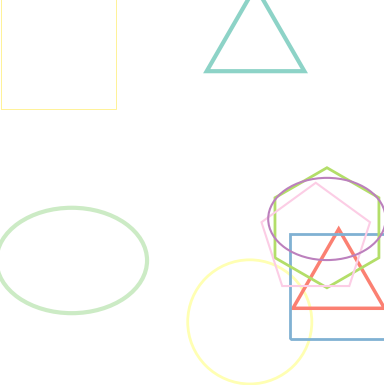[{"shape": "triangle", "thickness": 3, "radius": 0.73, "center": [0.664, 0.888]}, {"shape": "circle", "thickness": 2, "radius": 0.81, "center": [0.649, 0.164]}, {"shape": "triangle", "thickness": 2.5, "radius": 0.69, "center": [0.88, 0.268]}, {"shape": "square", "thickness": 2, "radius": 0.69, "center": [0.891, 0.255]}, {"shape": "hexagon", "thickness": 2, "radius": 0.78, "center": [0.849, 0.408]}, {"shape": "pentagon", "thickness": 1.5, "radius": 0.74, "center": [0.82, 0.377]}, {"shape": "oval", "thickness": 1.5, "radius": 0.76, "center": [0.849, 0.431]}, {"shape": "oval", "thickness": 3, "radius": 0.98, "center": [0.186, 0.323]}, {"shape": "square", "thickness": 0.5, "radius": 0.75, "center": [0.152, 0.865]}]